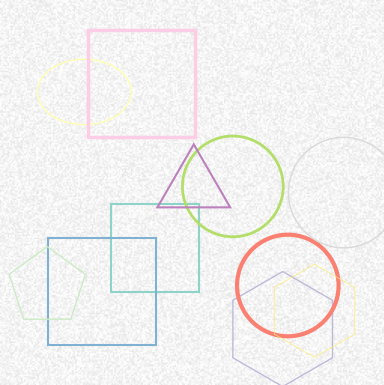[{"shape": "square", "thickness": 1.5, "radius": 0.57, "center": [0.402, 0.356]}, {"shape": "oval", "thickness": 1, "radius": 0.61, "center": [0.219, 0.761]}, {"shape": "hexagon", "thickness": 1, "radius": 0.75, "center": [0.734, 0.145]}, {"shape": "circle", "thickness": 3, "radius": 0.66, "center": [0.748, 0.258]}, {"shape": "square", "thickness": 1.5, "radius": 0.7, "center": [0.265, 0.243]}, {"shape": "circle", "thickness": 2, "radius": 0.65, "center": [0.605, 0.516]}, {"shape": "square", "thickness": 2.5, "radius": 0.69, "center": [0.367, 0.783]}, {"shape": "circle", "thickness": 1, "radius": 0.72, "center": [0.893, 0.5]}, {"shape": "triangle", "thickness": 1.5, "radius": 0.55, "center": [0.503, 0.516]}, {"shape": "pentagon", "thickness": 1, "radius": 0.52, "center": [0.123, 0.255]}, {"shape": "hexagon", "thickness": 0.5, "radius": 0.6, "center": [0.817, 0.193]}]